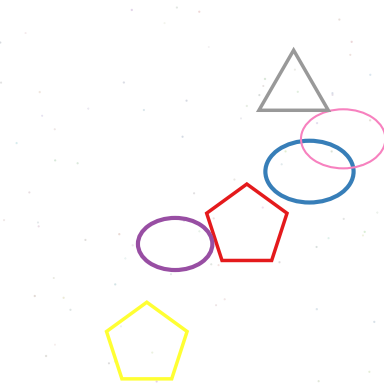[{"shape": "pentagon", "thickness": 2.5, "radius": 0.55, "center": [0.641, 0.412]}, {"shape": "oval", "thickness": 3, "radius": 0.57, "center": [0.804, 0.554]}, {"shape": "oval", "thickness": 3, "radius": 0.48, "center": [0.455, 0.366]}, {"shape": "pentagon", "thickness": 2.5, "radius": 0.55, "center": [0.381, 0.105]}, {"shape": "oval", "thickness": 1.5, "radius": 0.55, "center": [0.891, 0.639]}, {"shape": "triangle", "thickness": 2.5, "radius": 0.52, "center": [0.763, 0.766]}]